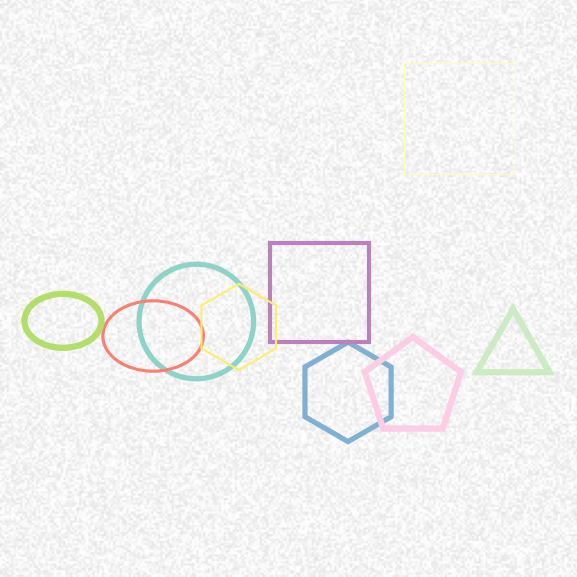[{"shape": "circle", "thickness": 2.5, "radius": 0.5, "center": [0.34, 0.442]}, {"shape": "square", "thickness": 0.5, "radius": 0.48, "center": [0.795, 0.794]}, {"shape": "oval", "thickness": 1.5, "radius": 0.44, "center": [0.265, 0.417]}, {"shape": "hexagon", "thickness": 2.5, "radius": 0.43, "center": [0.603, 0.321]}, {"shape": "oval", "thickness": 3, "radius": 0.33, "center": [0.109, 0.444]}, {"shape": "pentagon", "thickness": 3, "radius": 0.44, "center": [0.715, 0.328]}, {"shape": "square", "thickness": 2, "radius": 0.43, "center": [0.554, 0.493]}, {"shape": "triangle", "thickness": 3, "radius": 0.36, "center": [0.888, 0.391]}, {"shape": "hexagon", "thickness": 1, "radius": 0.37, "center": [0.413, 0.433]}]